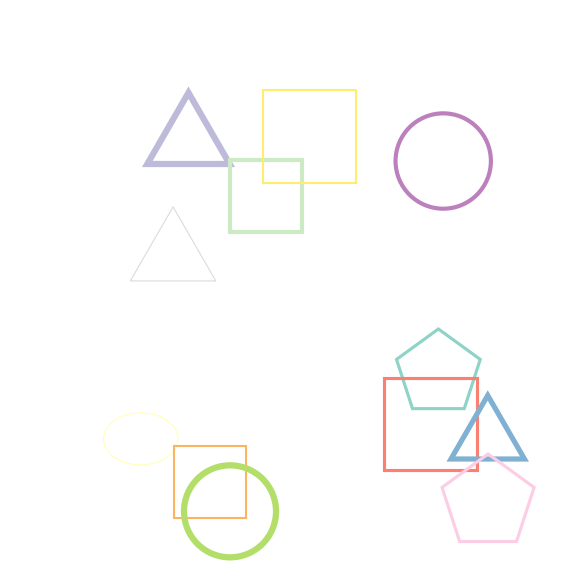[{"shape": "pentagon", "thickness": 1.5, "radius": 0.38, "center": [0.759, 0.353]}, {"shape": "oval", "thickness": 0.5, "radius": 0.32, "center": [0.244, 0.239]}, {"shape": "triangle", "thickness": 3, "radius": 0.41, "center": [0.326, 0.756]}, {"shape": "square", "thickness": 1.5, "radius": 0.4, "center": [0.746, 0.265]}, {"shape": "triangle", "thickness": 2.5, "radius": 0.37, "center": [0.845, 0.241]}, {"shape": "square", "thickness": 1, "radius": 0.31, "center": [0.363, 0.165]}, {"shape": "circle", "thickness": 3, "radius": 0.4, "center": [0.398, 0.114]}, {"shape": "pentagon", "thickness": 1.5, "radius": 0.42, "center": [0.845, 0.129]}, {"shape": "triangle", "thickness": 0.5, "radius": 0.43, "center": [0.3, 0.555]}, {"shape": "circle", "thickness": 2, "radius": 0.41, "center": [0.767, 0.72]}, {"shape": "square", "thickness": 2, "radius": 0.31, "center": [0.46, 0.66]}, {"shape": "square", "thickness": 1, "radius": 0.4, "center": [0.535, 0.763]}]